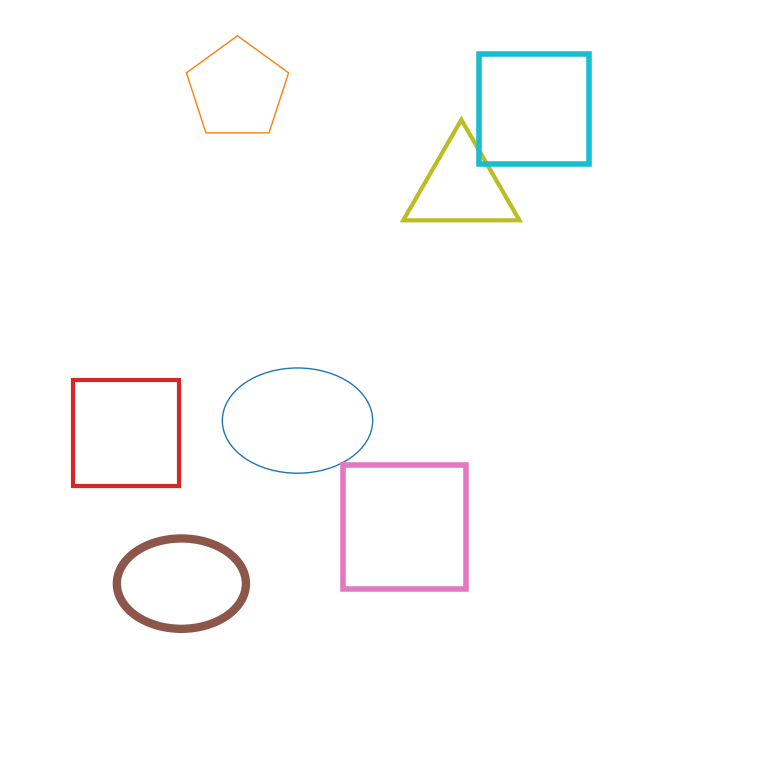[{"shape": "oval", "thickness": 0.5, "radius": 0.49, "center": [0.386, 0.454]}, {"shape": "pentagon", "thickness": 0.5, "radius": 0.35, "center": [0.308, 0.884]}, {"shape": "square", "thickness": 1.5, "radius": 0.34, "center": [0.163, 0.438]}, {"shape": "oval", "thickness": 3, "radius": 0.42, "center": [0.236, 0.242]}, {"shape": "square", "thickness": 2, "radius": 0.4, "center": [0.526, 0.316]}, {"shape": "triangle", "thickness": 1.5, "radius": 0.44, "center": [0.599, 0.757]}, {"shape": "square", "thickness": 2, "radius": 0.36, "center": [0.693, 0.858]}]